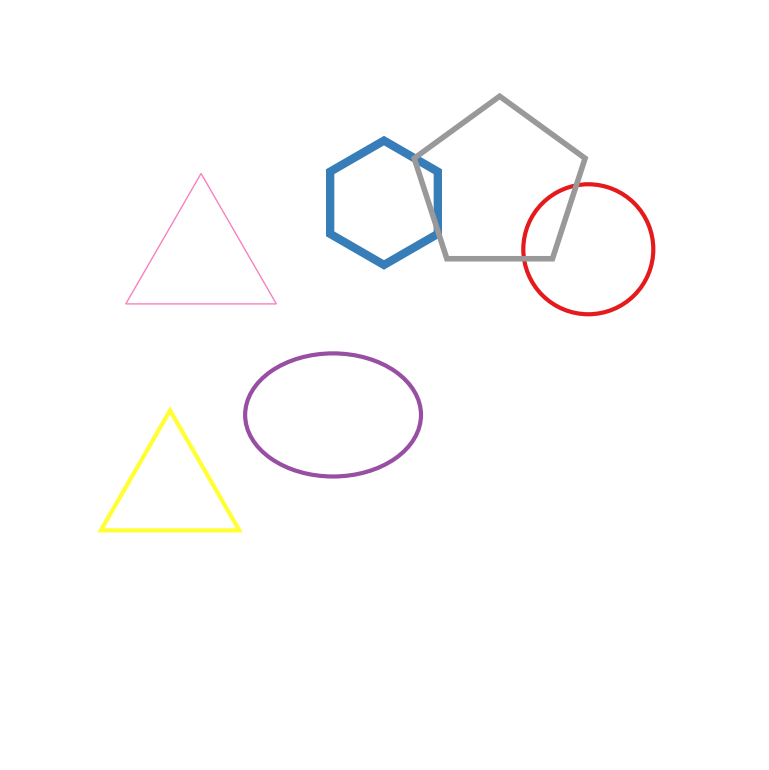[{"shape": "circle", "thickness": 1.5, "radius": 0.42, "center": [0.764, 0.676]}, {"shape": "hexagon", "thickness": 3, "radius": 0.4, "center": [0.499, 0.737]}, {"shape": "oval", "thickness": 1.5, "radius": 0.57, "center": [0.433, 0.461]}, {"shape": "triangle", "thickness": 1.5, "radius": 0.52, "center": [0.221, 0.363]}, {"shape": "triangle", "thickness": 0.5, "radius": 0.56, "center": [0.261, 0.662]}, {"shape": "pentagon", "thickness": 2, "radius": 0.58, "center": [0.649, 0.758]}]